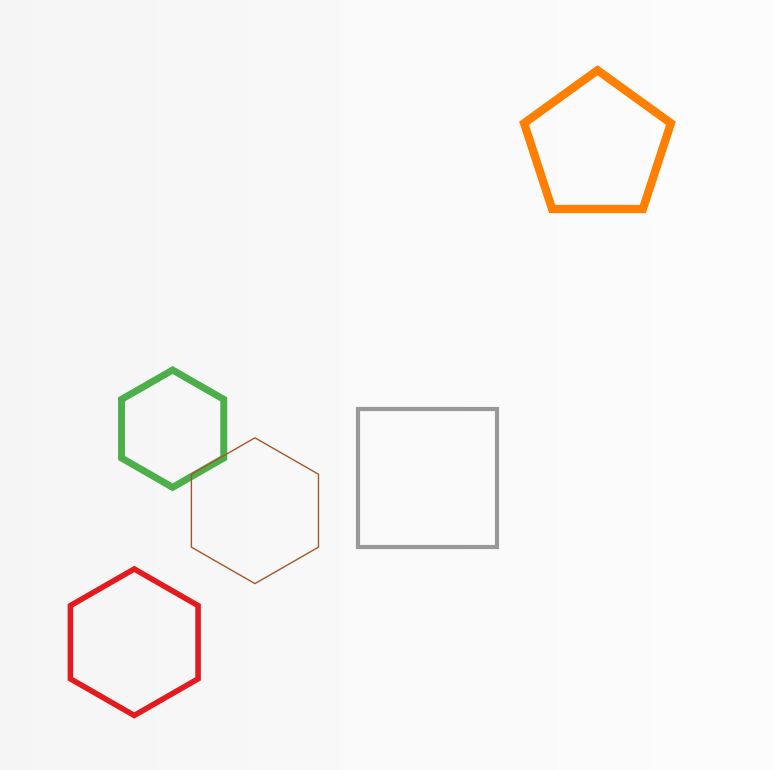[{"shape": "hexagon", "thickness": 2, "radius": 0.48, "center": [0.173, 0.166]}, {"shape": "hexagon", "thickness": 2.5, "radius": 0.38, "center": [0.223, 0.443]}, {"shape": "pentagon", "thickness": 3, "radius": 0.5, "center": [0.771, 0.809]}, {"shape": "hexagon", "thickness": 0.5, "radius": 0.47, "center": [0.329, 0.337]}, {"shape": "square", "thickness": 1.5, "radius": 0.45, "center": [0.551, 0.38]}]